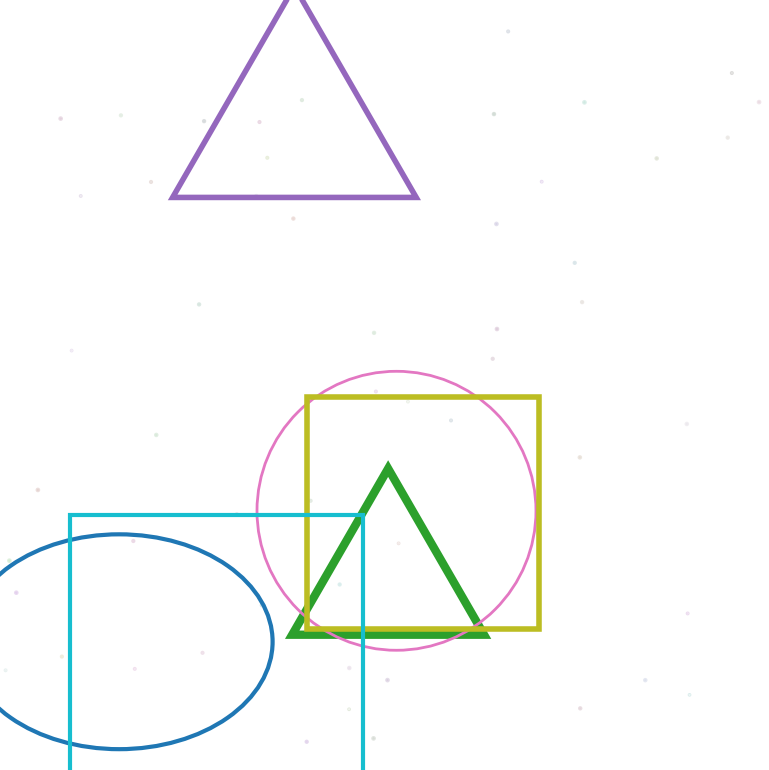[{"shape": "oval", "thickness": 1.5, "radius": 1.0, "center": [0.155, 0.167]}, {"shape": "triangle", "thickness": 3, "radius": 0.72, "center": [0.504, 0.248]}, {"shape": "triangle", "thickness": 2, "radius": 0.91, "center": [0.382, 0.835]}, {"shape": "circle", "thickness": 1, "radius": 0.91, "center": [0.515, 0.337]}, {"shape": "square", "thickness": 2, "radius": 0.75, "center": [0.549, 0.334]}, {"shape": "square", "thickness": 1.5, "radius": 0.95, "center": [0.282, 0.142]}]